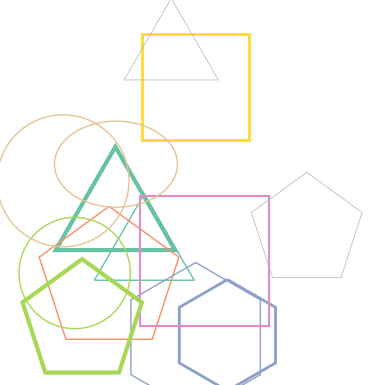[{"shape": "triangle", "thickness": 1, "radius": 0.75, "center": [0.375, 0.347]}, {"shape": "triangle", "thickness": 3, "radius": 0.89, "center": [0.3, 0.44]}, {"shape": "pentagon", "thickness": 1, "radius": 0.95, "center": [0.283, 0.273]}, {"shape": "hexagon", "thickness": 2, "radius": 0.72, "center": [0.591, 0.129]}, {"shape": "hexagon", "thickness": 1, "radius": 0.97, "center": [0.508, 0.124]}, {"shape": "square", "thickness": 1.5, "radius": 0.84, "center": [0.532, 0.322]}, {"shape": "circle", "thickness": 1, "radius": 0.72, "center": [0.194, 0.291]}, {"shape": "pentagon", "thickness": 3, "radius": 0.81, "center": [0.213, 0.164]}, {"shape": "square", "thickness": 2, "radius": 0.69, "center": [0.507, 0.773]}, {"shape": "oval", "thickness": 1, "radius": 0.8, "center": [0.301, 0.574]}, {"shape": "circle", "thickness": 1, "radius": 0.86, "center": [0.164, 0.53]}, {"shape": "triangle", "thickness": 0.5, "radius": 0.71, "center": [0.445, 0.863]}, {"shape": "pentagon", "thickness": 0.5, "radius": 0.76, "center": [0.797, 0.401]}]